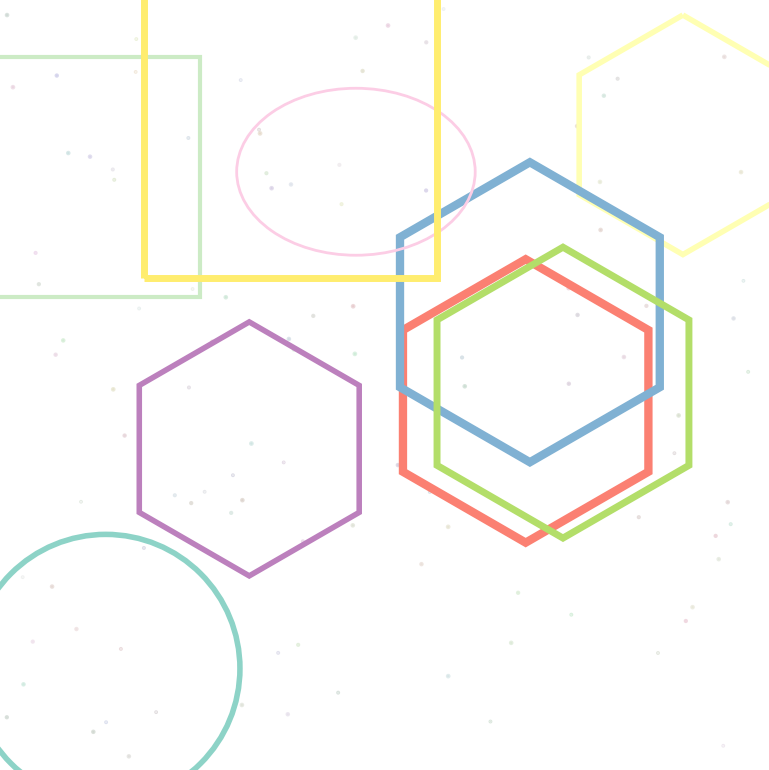[{"shape": "circle", "thickness": 2, "radius": 0.87, "center": [0.137, 0.132]}, {"shape": "hexagon", "thickness": 2, "radius": 0.78, "center": [0.887, 0.825]}, {"shape": "hexagon", "thickness": 3, "radius": 0.92, "center": [0.683, 0.479]}, {"shape": "hexagon", "thickness": 3, "radius": 0.97, "center": [0.688, 0.594]}, {"shape": "hexagon", "thickness": 2.5, "radius": 0.94, "center": [0.731, 0.49]}, {"shape": "oval", "thickness": 1, "radius": 0.77, "center": [0.462, 0.777]}, {"shape": "hexagon", "thickness": 2, "radius": 0.82, "center": [0.324, 0.417]}, {"shape": "square", "thickness": 1.5, "radius": 0.78, "center": [0.104, 0.77]}, {"shape": "square", "thickness": 2.5, "radius": 0.95, "center": [0.377, 0.829]}]